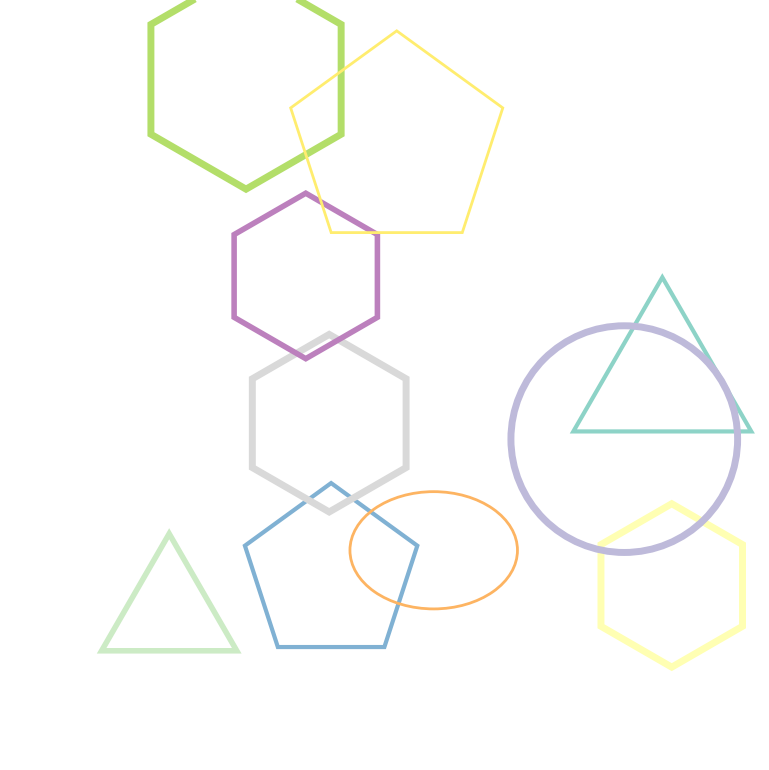[{"shape": "triangle", "thickness": 1.5, "radius": 0.67, "center": [0.86, 0.506]}, {"shape": "hexagon", "thickness": 2.5, "radius": 0.53, "center": [0.872, 0.24]}, {"shape": "circle", "thickness": 2.5, "radius": 0.74, "center": [0.811, 0.43]}, {"shape": "pentagon", "thickness": 1.5, "radius": 0.59, "center": [0.43, 0.255]}, {"shape": "oval", "thickness": 1, "radius": 0.54, "center": [0.563, 0.285]}, {"shape": "hexagon", "thickness": 2.5, "radius": 0.71, "center": [0.32, 0.897]}, {"shape": "hexagon", "thickness": 2.5, "radius": 0.58, "center": [0.428, 0.45]}, {"shape": "hexagon", "thickness": 2, "radius": 0.54, "center": [0.397, 0.642]}, {"shape": "triangle", "thickness": 2, "radius": 0.51, "center": [0.22, 0.205]}, {"shape": "pentagon", "thickness": 1, "radius": 0.72, "center": [0.515, 0.815]}]